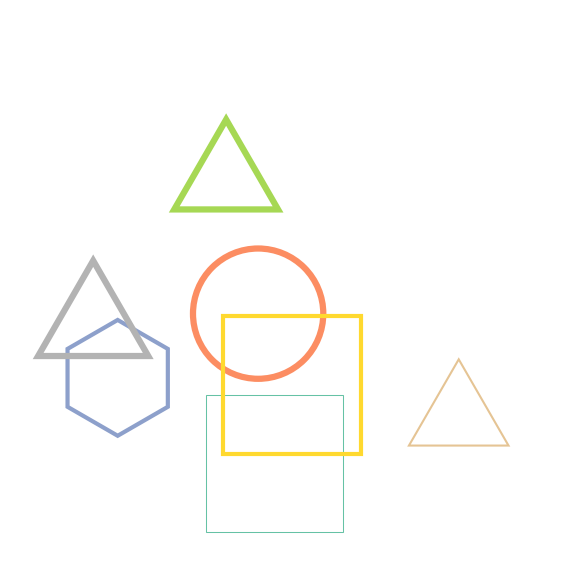[{"shape": "square", "thickness": 0.5, "radius": 0.59, "center": [0.475, 0.196]}, {"shape": "circle", "thickness": 3, "radius": 0.56, "center": [0.447, 0.456]}, {"shape": "hexagon", "thickness": 2, "radius": 0.5, "center": [0.204, 0.345]}, {"shape": "triangle", "thickness": 3, "radius": 0.52, "center": [0.392, 0.688]}, {"shape": "square", "thickness": 2, "radius": 0.6, "center": [0.505, 0.333]}, {"shape": "triangle", "thickness": 1, "radius": 0.5, "center": [0.794, 0.277]}, {"shape": "triangle", "thickness": 3, "radius": 0.55, "center": [0.161, 0.438]}]